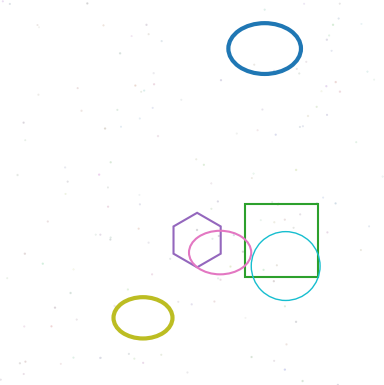[{"shape": "oval", "thickness": 3, "radius": 0.47, "center": [0.687, 0.874]}, {"shape": "square", "thickness": 1.5, "radius": 0.48, "center": [0.732, 0.375]}, {"shape": "hexagon", "thickness": 1.5, "radius": 0.35, "center": [0.512, 0.376]}, {"shape": "oval", "thickness": 1.5, "radius": 0.4, "center": [0.572, 0.344]}, {"shape": "oval", "thickness": 3, "radius": 0.38, "center": [0.371, 0.174]}, {"shape": "circle", "thickness": 1, "radius": 0.45, "center": [0.742, 0.309]}]